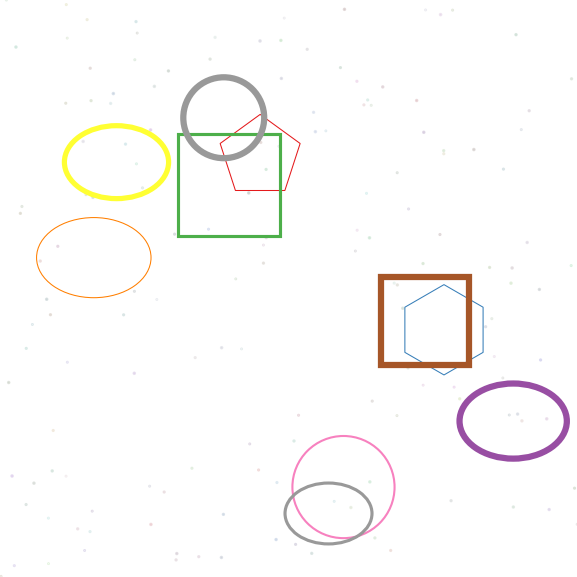[{"shape": "pentagon", "thickness": 0.5, "radius": 0.36, "center": [0.45, 0.728]}, {"shape": "hexagon", "thickness": 0.5, "radius": 0.39, "center": [0.769, 0.428]}, {"shape": "square", "thickness": 1.5, "radius": 0.44, "center": [0.397, 0.679]}, {"shape": "oval", "thickness": 3, "radius": 0.46, "center": [0.889, 0.27]}, {"shape": "oval", "thickness": 0.5, "radius": 0.5, "center": [0.162, 0.553]}, {"shape": "oval", "thickness": 2.5, "radius": 0.45, "center": [0.202, 0.718]}, {"shape": "square", "thickness": 3, "radius": 0.38, "center": [0.736, 0.443]}, {"shape": "circle", "thickness": 1, "radius": 0.44, "center": [0.595, 0.156]}, {"shape": "circle", "thickness": 3, "radius": 0.35, "center": [0.387, 0.795]}, {"shape": "oval", "thickness": 1.5, "radius": 0.38, "center": [0.569, 0.11]}]